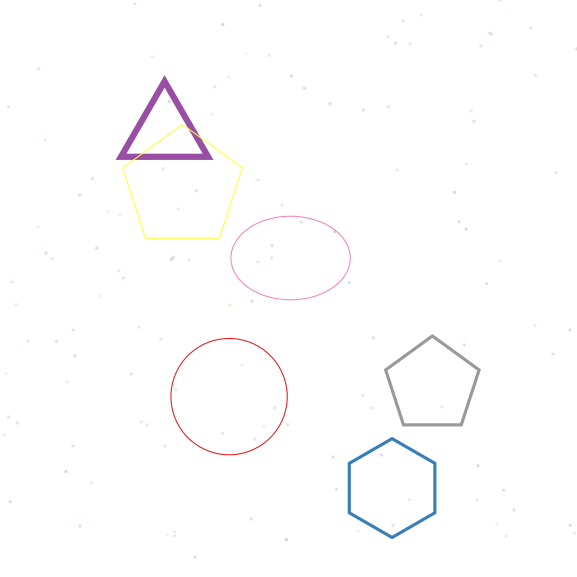[{"shape": "circle", "thickness": 0.5, "radius": 0.5, "center": [0.397, 0.312]}, {"shape": "hexagon", "thickness": 1.5, "radius": 0.43, "center": [0.679, 0.154]}, {"shape": "triangle", "thickness": 3, "radius": 0.44, "center": [0.285, 0.771]}, {"shape": "pentagon", "thickness": 0.5, "radius": 0.54, "center": [0.316, 0.675]}, {"shape": "oval", "thickness": 0.5, "radius": 0.52, "center": [0.503, 0.552]}, {"shape": "pentagon", "thickness": 1.5, "radius": 0.43, "center": [0.749, 0.332]}]